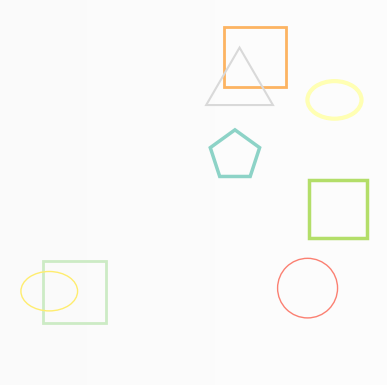[{"shape": "pentagon", "thickness": 2.5, "radius": 0.33, "center": [0.606, 0.596]}, {"shape": "oval", "thickness": 3, "radius": 0.35, "center": [0.863, 0.741]}, {"shape": "circle", "thickness": 1, "radius": 0.39, "center": [0.794, 0.252]}, {"shape": "square", "thickness": 2, "radius": 0.39, "center": [0.658, 0.852]}, {"shape": "square", "thickness": 2.5, "radius": 0.38, "center": [0.872, 0.458]}, {"shape": "triangle", "thickness": 1.5, "radius": 0.5, "center": [0.618, 0.777]}, {"shape": "square", "thickness": 2, "radius": 0.4, "center": [0.192, 0.241]}, {"shape": "oval", "thickness": 1, "radius": 0.37, "center": [0.127, 0.244]}]